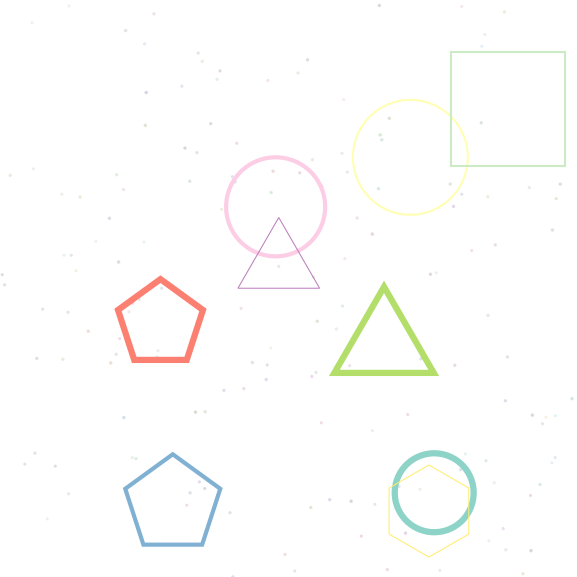[{"shape": "circle", "thickness": 3, "radius": 0.34, "center": [0.752, 0.146]}, {"shape": "circle", "thickness": 1, "radius": 0.5, "center": [0.711, 0.727]}, {"shape": "pentagon", "thickness": 3, "radius": 0.39, "center": [0.278, 0.438]}, {"shape": "pentagon", "thickness": 2, "radius": 0.43, "center": [0.299, 0.126]}, {"shape": "triangle", "thickness": 3, "radius": 0.5, "center": [0.665, 0.403]}, {"shape": "circle", "thickness": 2, "radius": 0.43, "center": [0.477, 0.641]}, {"shape": "triangle", "thickness": 0.5, "radius": 0.41, "center": [0.483, 0.541]}, {"shape": "square", "thickness": 1, "radius": 0.49, "center": [0.879, 0.81]}, {"shape": "hexagon", "thickness": 0.5, "radius": 0.4, "center": [0.743, 0.114]}]